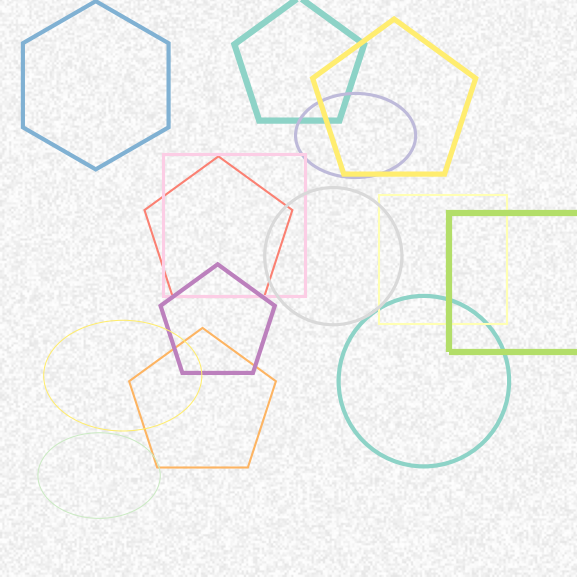[{"shape": "circle", "thickness": 2, "radius": 0.74, "center": [0.734, 0.339]}, {"shape": "pentagon", "thickness": 3, "radius": 0.59, "center": [0.518, 0.886]}, {"shape": "square", "thickness": 1, "radius": 0.56, "center": [0.767, 0.55]}, {"shape": "oval", "thickness": 1.5, "radius": 0.52, "center": [0.616, 0.765]}, {"shape": "pentagon", "thickness": 1, "radius": 0.67, "center": [0.378, 0.594]}, {"shape": "hexagon", "thickness": 2, "radius": 0.73, "center": [0.166, 0.851]}, {"shape": "pentagon", "thickness": 1, "radius": 0.67, "center": [0.351, 0.298]}, {"shape": "square", "thickness": 3, "radius": 0.6, "center": [0.898, 0.51]}, {"shape": "square", "thickness": 1.5, "radius": 0.62, "center": [0.405, 0.61]}, {"shape": "circle", "thickness": 1.5, "radius": 0.59, "center": [0.577, 0.556]}, {"shape": "pentagon", "thickness": 2, "radius": 0.52, "center": [0.377, 0.438]}, {"shape": "oval", "thickness": 0.5, "radius": 0.53, "center": [0.172, 0.176]}, {"shape": "pentagon", "thickness": 2.5, "radius": 0.74, "center": [0.683, 0.818]}, {"shape": "oval", "thickness": 0.5, "radius": 0.68, "center": [0.213, 0.349]}]